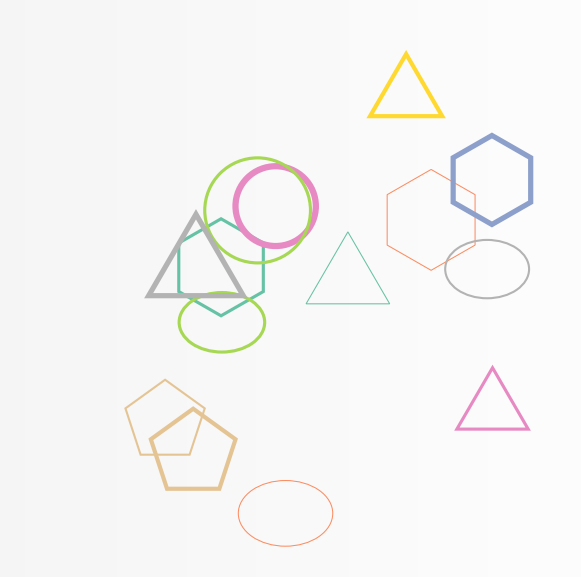[{"shape": "triangle", "thickness": 0.5, "radius": 0.42, "center": [0.599, 0.515]}, {"shape": "hexagon", "thickness": 1.5, "radius": 0.42, "center": [0.38, 0.536]}, {"shape": "hexagon", "thickness": 0.5, "radius": 0.44, "center": [0.742, 0.618]}, {"shape": "oval", "thickness": 0.5, "radius": 0.41, "center": [0.491, 0.11]}, {"shape": "hexagon", "thickness": 2.5, "radius": 0.39, "center": [0.846, 0.687]}, {"shape": "triangle", "thickness": 1.5, "radius": 0.35, "center": [0.847, 0.291]}, {"shape": "circle", "thickness": 3, "radius": 0.35, "center": [0.474, 0.642]}, {"shape": "oval", "thickness": 1.5, "radius": 0.37, "center": [0.382, 0.441]}, {"shape": "circle", "thickness": 1.5, "radius": 0.45, "center": [0.443, 0.635]}, {"shape": "triangle", "thickness": 2, "radius": 0.36, "center": [0.699, 0.834]}, {"shape": "pentagon", "thickness": 2, "radius": 0.38, "center": [0.332, 0.215]}, {"shape": "pentagon", "thickness": 1, "radius": 0.36, "center": [0.284, 0.27]}, {"shape": "triangle", "thickness": 2.5, "radius": 0.47, "center": [0.337, 0.534]}, {"shape": "oval", "thickness": 1, "radius": 0.36, "center": [0.838, 0.533]}]